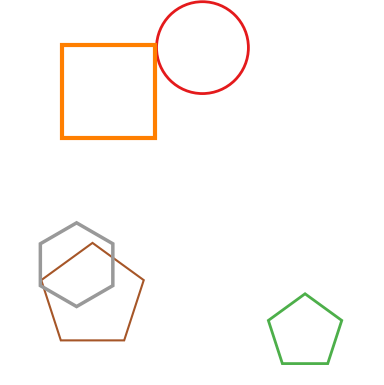[{"shape": "circle", "thickness": 2, "radius": 0.6, "center": [0.526, 0.876]}, {"shape": "pentagon", "thickness": 2, "radius": 0.5, "center": [0.792, 0.137]}, {"shape": "square", "thickness": 3, "radius": 0.6, "center": [0.282, 0.762]}, {"shape": "pentagon", "thickness": 1.5, "radius": 0.7, "center": [0.24, 0.229]}, {"shape": "hexagon", "thickness": 2.5, "radius": 0.54, "center": [0.199, 0.312]}]